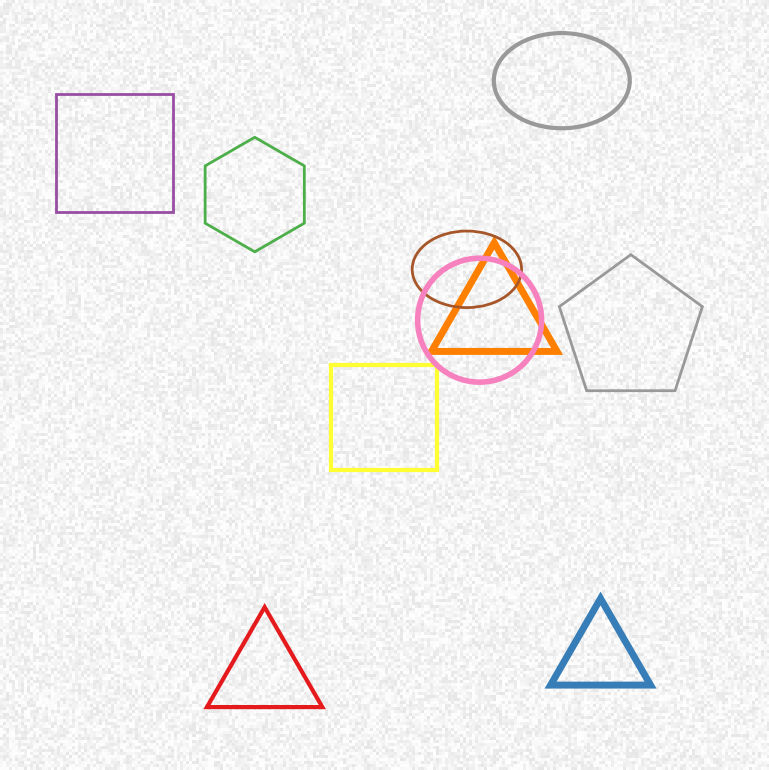[{"shape": "triangle", "thickness": 1.5, "radius": 0.43, "center": [0.344, 0.125]}, {"shape": "triangle", "thickness": 2.5, "radius": 0.37, "center": [0.78, 0.148]}, {"shape": "hexagon", "thickness": 1, "radius": 0.37, "center": [0.331, 0.747]}, {"shape": "square", "thickness": 1, "radius": 0.38, "center": [0.148, 0.801]}, {"shape": "triangle", "thickness": 2.5, "radius": 0.47, "center": [0.642, 0.591]}, {"shape": "square", "thickness": 1.5, "radius": 0.34, "center": [0.498, 0.458]}, {"shape": "oval", "thickness": 1, "radius": 0.36, "center": [0.606, 0.65]}, {"shape": "circle", "thickness": 2, "radius": 0.4, "center": [0.623, 0.584]}, {"shape": "pentagon", "thickness": 1, "radius": 0.49, "center": [0.819, 0.572]}, {"shape": "oval", "thickness": 1.5, "radius": 0.44, "center": [0.73, 0.895]}]